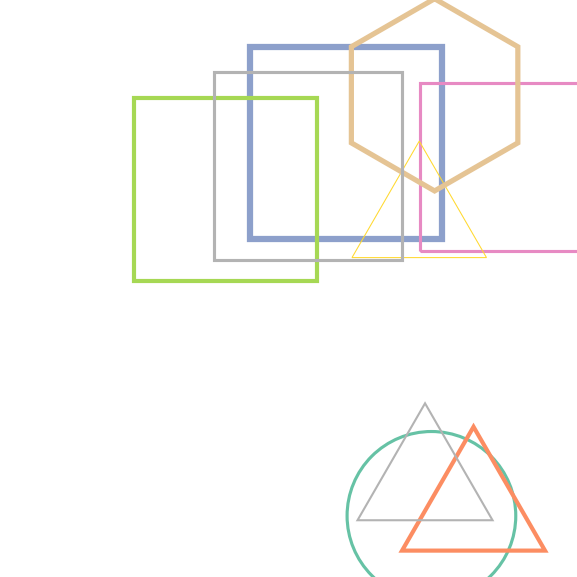[{"shape": "circle", "thickness": 1.5, "radius": 0.73, "center": [0.747, 0.106]}, {"shape": "triangle", "thickness": 2, "radius": 0.71, "center": [0.82, 0.117]}, {"shape": "square", "thickness": 3, "radius": 0.83, "center": [0.599, 0.752]}, {"shape": "square", "thickness": 1.5, "radius": 0.73, "center": [0.873, 0.71]}, {"shape": "square", "thickness": 2, "radius": 0.79, "center": [0.391, 0.671]}, {"shape": "triangle", "thickness": 0.5, "radius": 0.67, "center": [0.726, 0.62]}, {"shape": "hexagon", "thickness": 2.5, "radius": 0.83, "center": [0.753, 0.835]}, {"shape": "triangle", "thickness": 1, "radius": 0.67, "center": [0.736, 0.166]}, {"shape": "square", "thickness": 1.5, "radius": 0.82, "center": [0.534, 0.711]}]